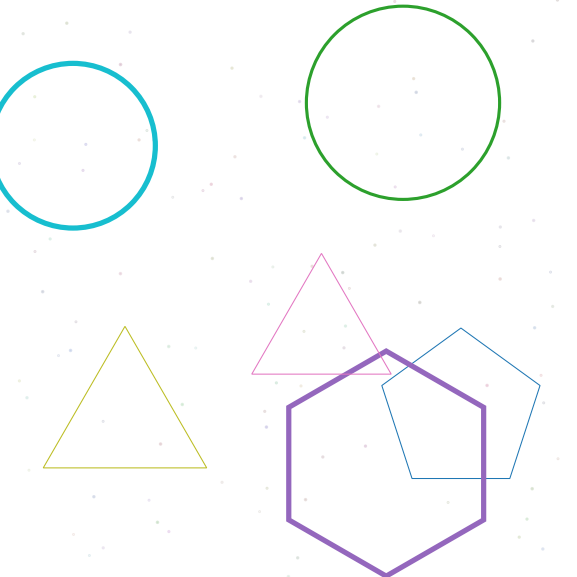[{"shape": "pentagon", "thickness": 0.5, "radius": 0.72, "center": [0.798, 0.287]}, {"shape": "circle", "thickness": 1.5, "radius": 0.84, "center": [0.698, 0.821]}, {"shape": "hexagon", "thickness": 2.5, "radius": 0.97, "center": [0.669, 0.196]}, {"shape": "triangle", "thickness": 0.5, "radius": 0.7, "center": [0.557, 0.421]}, {"shape": "triangle", "thickness": 0.5, "radius": 0.82, "center": [0.216, 0.271]}, {"shape": "circle", "thickness": 2.5, "radius": 0.71, "center": [0.126, 0.747]}]